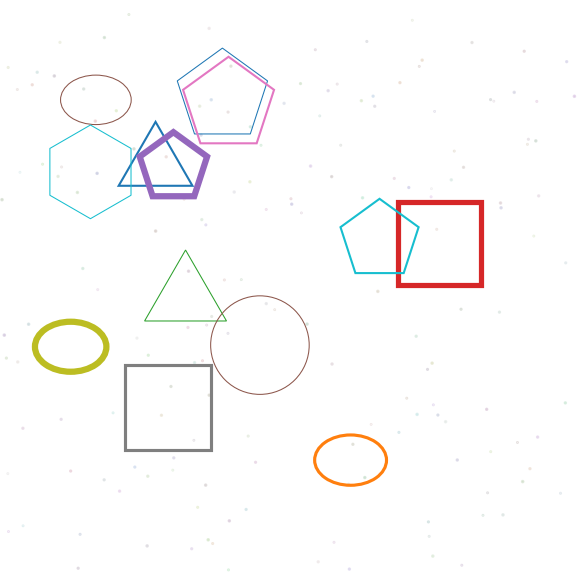[{"shape": "triangle", "thickness": 1, "radius": 0.37, "center": [0.269, 0.714]}, {"shape": "pentagon", "thickness": 0.5, "radius": 0.41, "center": [0.385, 0.834]}, {"shape": "oval", "thickness": 1.5, "radius": 0.31, "center": [0.607, 0.202]}, {"shape": "triangle", "thickness": 0.5, "radius": 0.41, "center": [0.321, 0.484]}, {"shape": "square", "thickness": 2.5, "radius": 0.36, "center": [0.762, 0.578]}, {"shape": "pentagon", "thickness": 3, "radius": 0.31, "center": [0.3, 0.709]}, {"shape": "circle", "thickness": 0.5, "radius": 0.43, "center": [0.45, 0.402]}, {"shape": "oval", "thickness": 0.5, "radius": 0.31, "center": [0.166, 0.826]}, {"shape": "pentagon", "thickness": 1, "radius": 0.41, "center": [0.396, 0.818]}, {"shape": "square", "thickness": 1.5, "radius": 0.37, "center": [0.291, 0.293]}, {"shape": "oval", "thickness": 3, "radius": 0.31, "center": [0.122, 0.399]}, {"shape": "hexagon", "thickness": 0.5, "radius": 0.41, "center": [0.157, 0.702]}, {"shape": "pentagon", "thickness": 1, "radius": 0.36, "center": [0.657, 0.584]}]